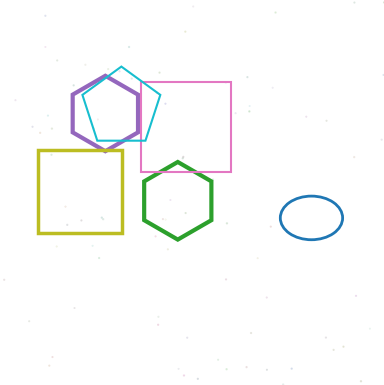[{"shape": "oval", "thickness": 2, "radius": 0.4, "center": [0.809, 0.434]}, {"shape": "hexagon", "thickness": 3, "radius": 0.5, "center": [0.462, 0.478]}, {"shape": "hexagon", "thickness": 3, "radius": 0.49, "center": [0.274, 0.705]}, {"shape": "square", "thickness": 1.5, "radius": 0.59, "center": [0.483, 0.67]}, {"shape": "square", "thickness": 2.5, "radius": 0.54, "center": [0.208, 0.502]}, {"shape": "pentagon", "thickness": 1.5, "radius": 0.53, "center": [0.315, 0.721]}]